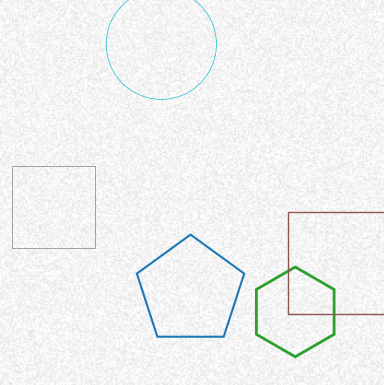[{"shape": "pentagon", "thickness": 1.5, "radius": 0.73, "center": [0.495, 0.244]}, {"shape": "hexagon", "thickness": 2, "radius": 0.58, "center": [0.767, 0.19]}, {"shape": "square", "thickness": 1, "radius": 0.66, "center": [0.88, 0.317]}, {"shape": "square", "thickness": 0.5, "radius": 0.53, "center": [0.139, 0.462]}, {"shape": "circle", "thickness": 0.5, "radius": 0.72, "center": [0.419, 0.885]}]